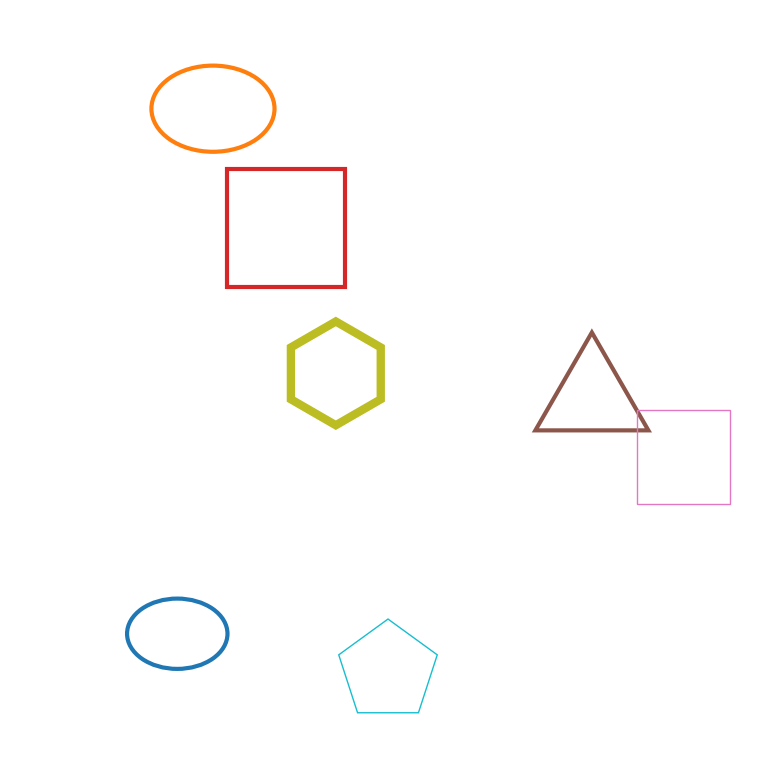[{"shape": "oval", "thickness": 1.5, "radius": 0.33, "center": [0.23, 0.177]}, {"shape": "oval", "thickness": 1.5, "radius": 0.4, "center": [0.277, 0.859]}, {"shape": "square", "thickness": 1.5, "radius": 0.38, "center": [0.371, 0.704]}, {"shape": "triangle", "thickness": 1.5, "radius": 0.42, "center": [0.769, 0.483]}, {"shape": "square", "thickness": 0.5, "radius": 0.3, "center": [0.888, 0.407]}, {"shape": "hexagon", "thickness": 3, "radius": 0.34, "center": [0.436, 0.515]}, {"shape": "pentagon", "thickness": 0.5, "radius": 0.34, "center": [0.504, 0.129]}]